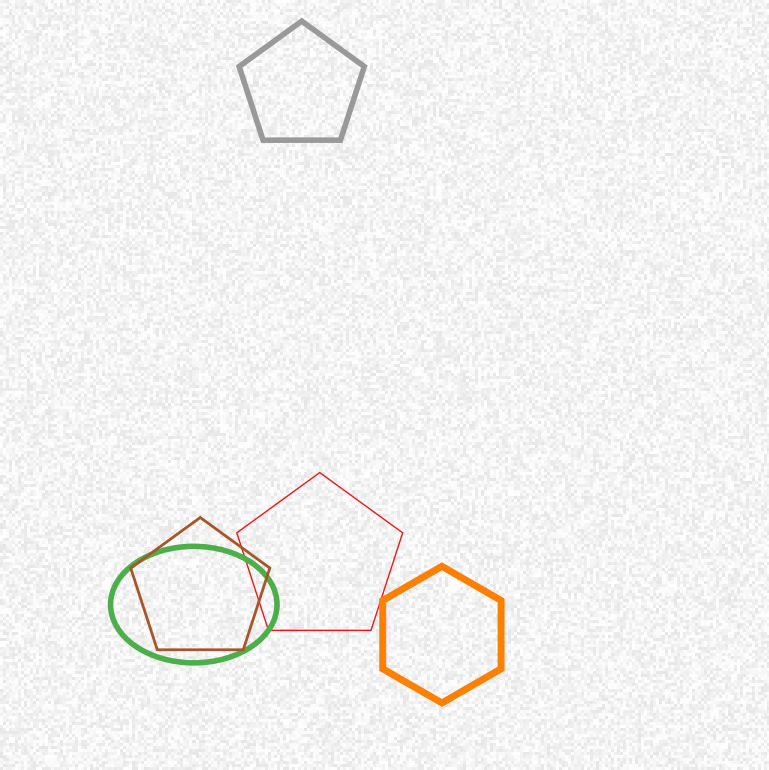[{"shape": "pentagon", "thickness": 0.5, "radius": 0.57, "center": [0.415, 0.273]}, {"shape": "oval", "thickness": 2, "radius": 0.54, "center": [0.252, 0.215]}, {"shape": "hexagon", "thickness": 2.5, "radius": 0.44, "center": [0.574, 0.176]}, {"shape": "pentagon", "thickness": 1, "radius": 0.47, "center": [0.26, 0.233]}, {"shape": "pentagon", "thickness": 2, "radius": 0.43, "center": [0.392, 0.887]}]